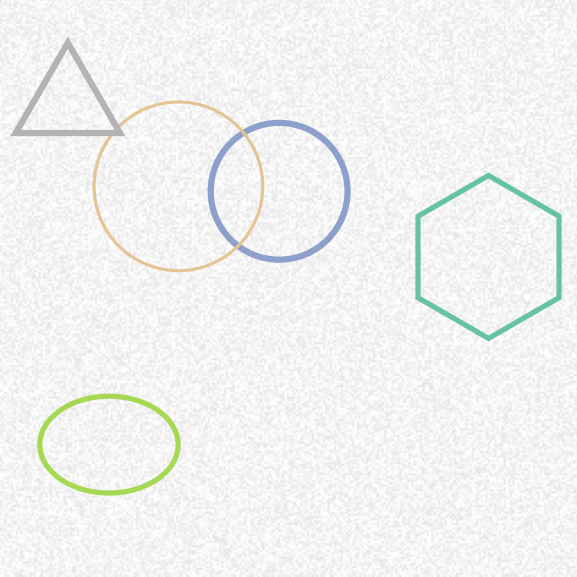[{"shape": "hexagon", "thickness": 2.5, "radius": 0.71, "center": [0.846, 0.554]}, {"shape": "circle", "thickness": 3, "radius": 0.59, "center": [0.483, 0.668]}, {"shape": "oval", "thickness": 2.5, "radius": 0.6, "center": [0.189, 0.229]}, {"shape": "circle", "thickness": 1.5, "radius": 0.73, "center": [0.309, 0.677]}, {"shape": "triangle", "thickness": 3, "radius": 0.52, "center": [0.117, 0.821]}]